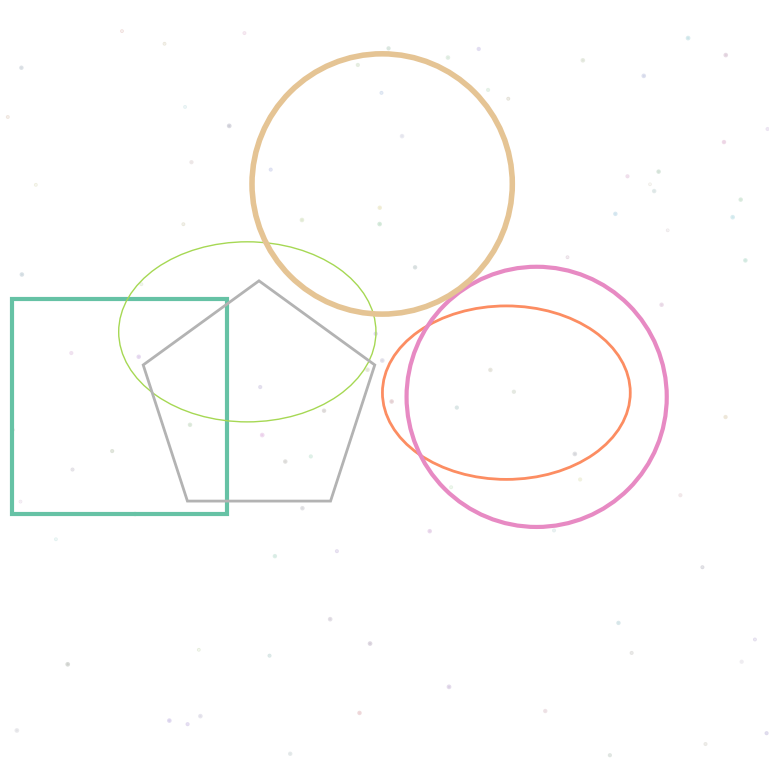[{"shape": "square", "thickness": 1.5, "radius": 0.7, "center": [0.155, 0.472]}, {"shape": "oval", "thickness": 1, "radius": 0.8, "center": [0.658, 0.49]}, {"shape": "circle", "thickness": 1.5, "radius": 0.84, "center": [0.697, 0.485]}, {"shape": "oval", "thickness": 0.5, "radius": 0.84, "center": [0.321, 0.569]}, {"shape": "circle", "thickness": 2, "radius": 0.85, "center": [0.496, 0.761]}, {"shape": "pentagon", "thickness": 1, "radius": 0.79, "center": [0.336, 0.477]}]